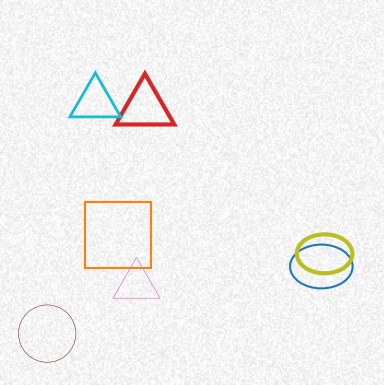[{"shape": "oval", "thickness": 1.5, "radius": 0.41, "center": [0.835, 0.308]}, {"shape": "square", "thickness": 1.5, "radius": 0.42, "center": [0.307, 0.39]}, {"shape": "triangle", "thickness": 3, "radius": 0.44, "center": [0.376, 0.721]}, {"shape": "circle", "thickness": 0.5, "radius": 0.37, "center": [0.123, 0.133]}, {"shape": "triangle", "thickness": 0.5, "radius": 0.35, "center": [0.355, 0.261]}, {"shape": "oval", "thickness": 3, "radius": 0.36, "center": [0.843, 0.341]}, {"shape": "triangle", "thickness": 2, "radius": 0.38, "center": [0.248, 0.735]}]